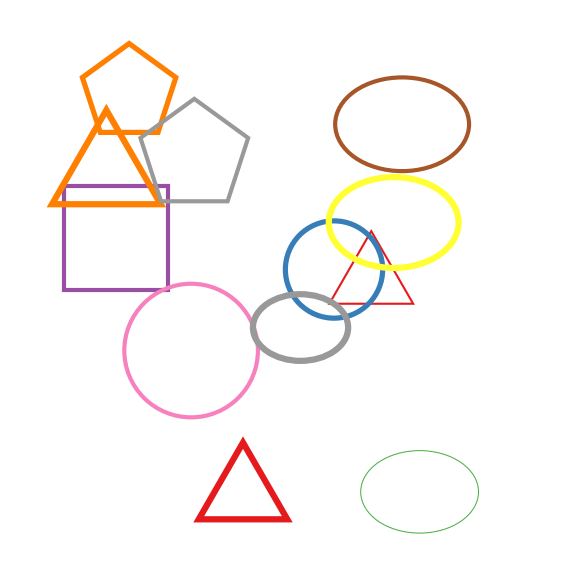[{"shape": "triangle", "thickness": 3, "radius": 0.44, "center": [0.421, 0.144]}, {"shape": "triangle", "thickness": 1, "radius": 0.42, "center": [0.643, 0.515]}, {"shape": "circle", "thickness": 2.5, "radius": 0.42, "center": [0.578, 0.532]}, {"shape": "oval", "thickness": 0.5, "radius": 0.51, "center": [0.727, 0.147]}, {"shape": "square", "thickness": 2, "radius": 0.45, "center": [0.2, 0.587]}, {"shape": "triangle", "thickness": 3, "radius": 0.54, "center": [0.184, 0.7]}, {"shape": "pentagon", "thickness": 2.5, "radius": 0.43, "center": [0.224, 0.839]}, {"shape": "oval", "thickness": 3, "radius": 0.56, "center": [0.682, 0.614]}, {"shape": "oval", "thickness": 2, "radius": 0.58, "center": [0.696, 0.784]}, {"shape": "circle", "thickness": 2, "radius": 0.58, "center": [0.331, 0.392]}, {"shape": "pentagon", "thickness": 2, "radius": 0.49, "center": [0.336, 0.73]}, {"shape": "oval", "thickness": 3, "radius": 0.41, "center": [0.52, 0.432]}]